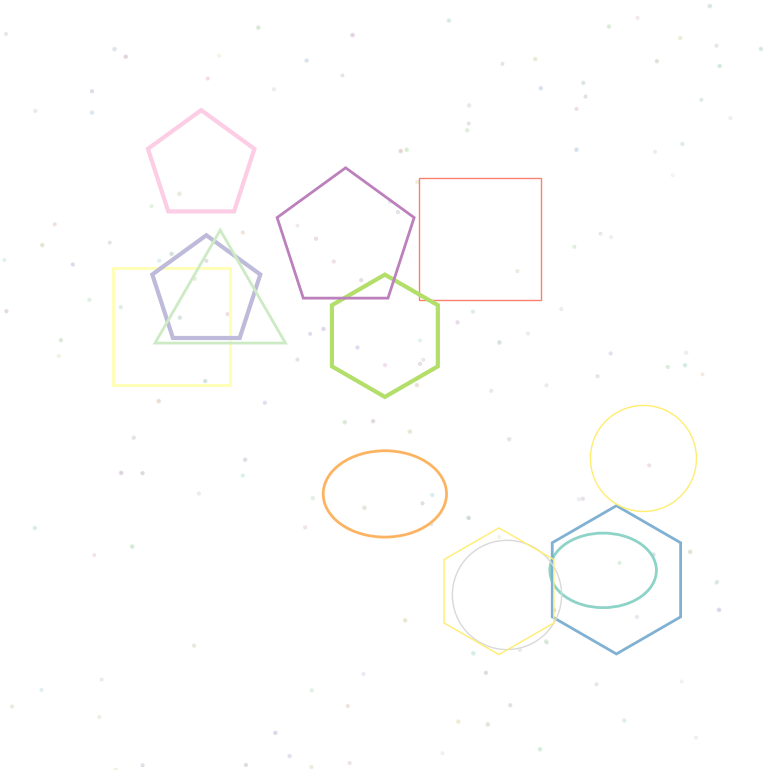[{"shape": "oval", "thickness": 1, "radius": 0.35, "center": [0.783, 0.259]}, {"shape": "square", "thickness": 1, "radius": 0.38, "center": [0.223, 0.576]}, {"shape": "pentagon", "thickness": 1.5, "radius": 0.37, "center": [0.268, 0.621]}, {"shape": "square", "thickness": 0.5, "radius": 0.4, "center": [0.623, 0.69]}, {"shape": "hexagon", "thickness": 1, "radius": 0.48, "center": [0.801, 0.247]}, {"shape": "oval", "thickness": 1, "radius": 0.4, "center": [0.5, 0.359]}, {"shape": "hexagon", "thickness": 1.5, "radius": 0.4, "center": [0.5, 0.564]}, {"shape": "pentagon", "thickness": 1.5, "radius": 0.36, "center": [0.261, 0.784]}, {"shape": "circle", "thickness": 0.5, "radius": 0.35, "center": [0.658, 0.227]}, {"shape": "pentagon", "thickness": 1, "radius": 0.47, "center": [0.449, 0.689]}, {"shape": "triangle", "thickness": 1, "radius": 0.49, "center": [0.286, 0.603]}, {"shape": "circle", "thickness": 0.5, "radius": 0.34, "center": [0.836, 0.405]}, {"shape": "hexagon", "thickness": 0.5, "radius": 0.41, "center": [0.648, 0.232]}]